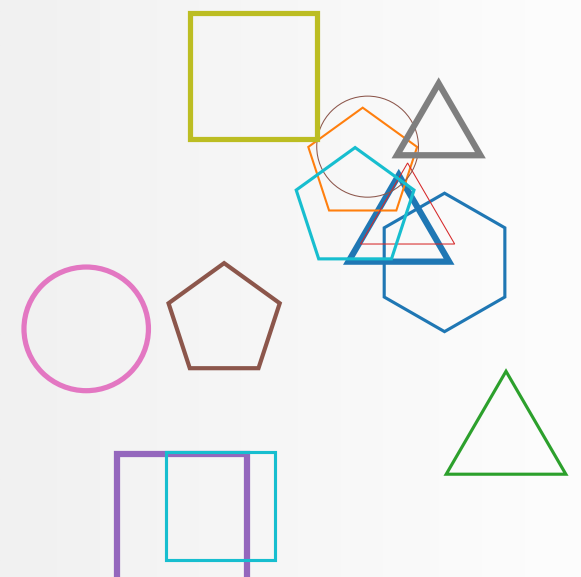[{"shape": "triangle", "thickness": 3, "radius": 0.5, "center": [0.686, 0.596]}, {"shape": "hexagon", "thickness": 1.5, "radius": 0.6, "center": [0.765, 0.545]}, {"shape": "pentagon", "thickness": 1, "radius": 0.49, "center": [0.624, 0.714]}, {"shape": "triangle", "thickness": 1.5, "radius": 0.59, "center": [0.871, 0.237]}, {"shape": "triangle", "thickness": 0.5, "radius": 0.47, "center": [0.701, 0.623]}, {"shape": "square", "thickness": 3, "radius": 0.56, "center": [0.313, 0.1]}, {"shape": "pentagon", "thickness": 2, "radius": 0.5, "center": [0.386, 0.443]}, {"shape": "circle", "thickness": 0.5, "radius": 0.44, "center": [0.632, 0.745]}, {"shape": "circle", "thickness": 2.5, "radius": 0.54, "center": [0.148, 0.43]}, {"shape": "triangle", "thickness": 3, "radius": 0.41, "center": [0.755, 0.772]}, {"shape": "square", "thickness": 2.5, "radius": 0.54, "center": [0.436, 0.867]}, {"shape": "pentagon", "thickness": 1.5, "radius": 0.53, "center": [0.611, 0.637]}, {"shape": "square", "thickness": 1.5, "radius": 0.47, "center": [0.379, 0.123]}]